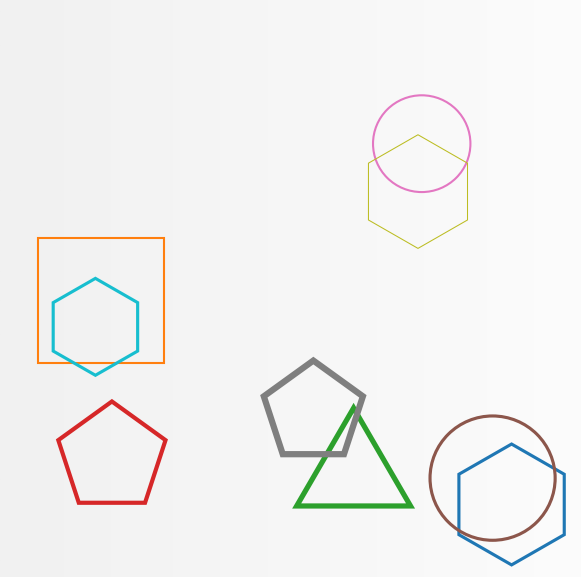[{"shape": "hexagon", "thickness": 1.5, "radius": 0.52, "center": [0.88, 0.126]}, {"shape": "square", "thickness": 1, "radius": 0.54, "center": [0.174, 0.479]}, {"shape": "triangle", "thickness": 2.5, "radius": 0.57, "center": [0.608, 0.18]}, {"shape": "pentagon", "thickness": 2, "radius": 0.48, "center": [0.193, 0.207]}, {"shape": "circle", "thickness": 1.5, "radius": 0.54, "center": [0.847, 0.171]}, {"shape": "circle", "thickness": 1, "radius": 0.42, "center": [0.726, 0.75]}, {"shape": "pentagon", "thickness": 3, "radius": 0.45, "center": [0.539, 0.285]}, {"shape": "hexagon", "thickness": 0.5, "radius": 0.49, "center": [0.719, 0.667]}, {"shape": "hexagon", "thickness": 1.5, "radius": 0.42, "center": [0.164, 0.433]}]